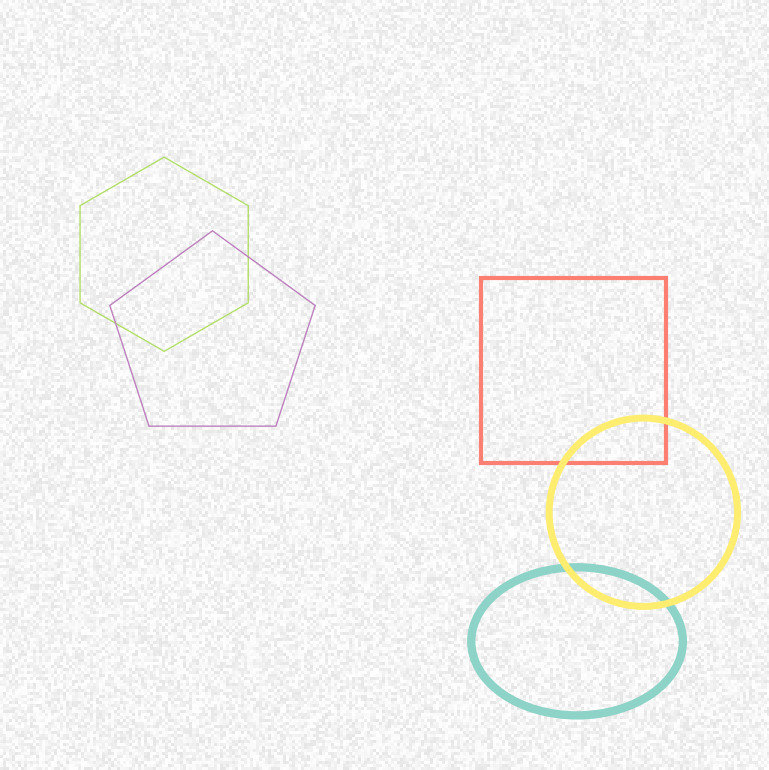[{"shape": "oval", "thickness": 3, "radius": 0.69, "center": [0.749, 0.167]}, {"shape": "square", "thickness": 1.5, "radius": 0.6, "center": [0.745, 0.519]}, {"shape": "hexagon", "thickness": 0.5, "radius": 0.63, "center": [0.213, 0.67]}, {"shape": "pentagon", "thickness": 0.5, "radius": 0.7, "center": [0.276, 0.56]}, {"shape": "circle", "thickness": 2.5, "radius": 0.61, "center": [0.836, 0.335]}]